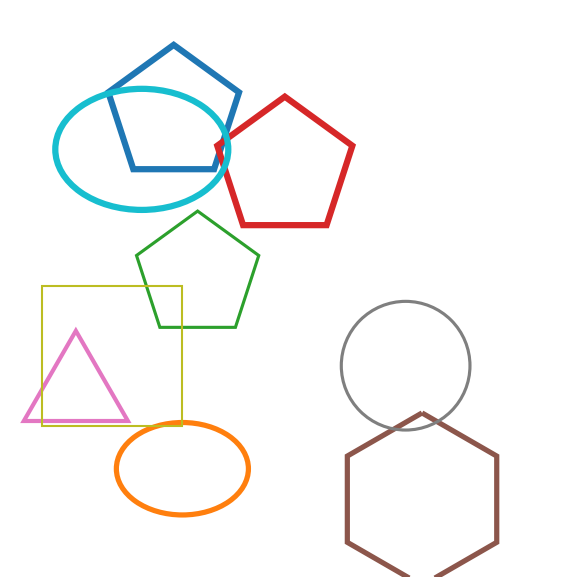[{"shape": "pentagon", "thickness": 3, "radius": 0.6, "center": [0.301, 0.802]}, {"shape": "oval", "thickness": 2.5, "radius": 0.57, "center": [0.316, 0.187]}, {"shape": "pentagon", "thickness": 1.5, "radius": 0.56, "center": [0.342, 0.522]}, {"shape": "pentagon", "thickness": 3, "radius": 0.61, "center": [0.493, 0.709]}, {"shape": "hexagon", "thickness": 2.5, "radius": 0.75, "center": [0.731, 0.135]}, {"shape": "triangle", "thickness": 2, "radius": 0.52, "center": [0.131, 0.322]}, {"shape": "circle", "thickness": 1.5, "radius": 0.56, "center": [0.702, 0.366]}, {"shape": "square", "thickness": 1, "radius": 0.61, "center": [0.194, 0.382]}, {"shape": "oval", "thickness": 3, "radius": 0.75, "center": [0.246, 0.74]}]